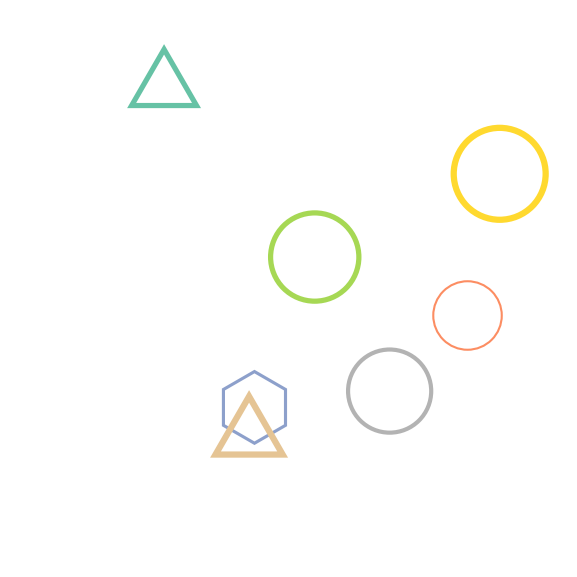[{"shape": "triangle", "thickness": 2.5, "radius": 0.32, "center": [0.284, 0.849]}, {"shape": "circle", "thickness": 1, "radius": 0.3, "center": [0.81, 0.453]}, {"shape": "hexagon", "thickness": 1.5, "radius": 0.31, "center": [0.441, 0.294]}, {"shape": "circle", "thickness": 2.5, "radius": 0.38, "center": [0.545, 0.554]}, {"shape": "circle", "thickness": 3, "radius": 0.4, "center": [0.865, 0.698]}, {"shape": "triangle", "thickness": 3, "radius": 0.34, "center": [0.431, 0.246]}, {"shape": "circle", "thickness": 2, "radius": 0.36, "center": [0.675, 0.322]}]